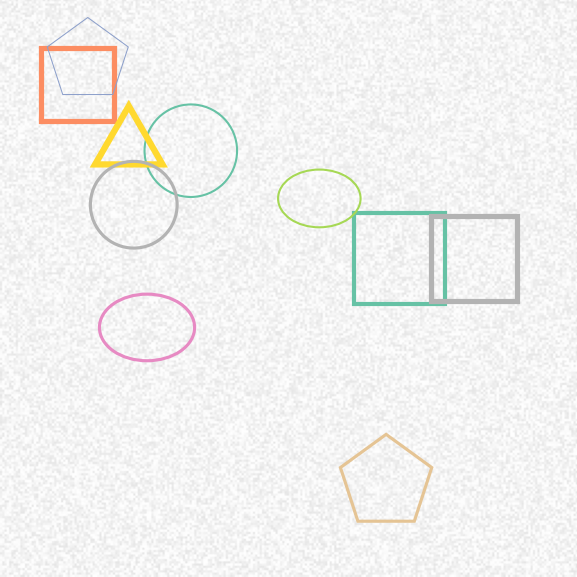[{"shape": "circle", "thickness": 1, "radius": 0.4, "center": [0.33, 0.738]}, {"shape": "square", "thickness": 2, "radius": 0.4, "center": [0.692, 0.551]}, {"shape": "square", "thickness": 2.5, "radius": 0.32, "center": [0.134, 0.852]}, {"shape": "pentagon", "thickness": 0.5, "radius": 0.37, "center": [0.152, 0.895]}, {"shape": "oval", "thickness": 1.5, "radius": 0.41, "center": [0.255, 0.432]}, {"shape": "oval", "thickness": 1, "radius": 0.36, "center": [0.553, 0.656]}, {"shape": "triangle", "thickness": 3, "radius": 0.34, "center": [0.223, 0.748]}, {"shape": "pentagon", "thickness": 1.5, "radius": 0.42, "center": [0.669, 0.164]}, {"shape": "square", "thickness": 2.5, "radius": 0.37, "center": [0.821, 0.551]}, {"shape": "circle", "thickness": 1.5, "radius": 0.38, "center": [0.232, 0.645]}]